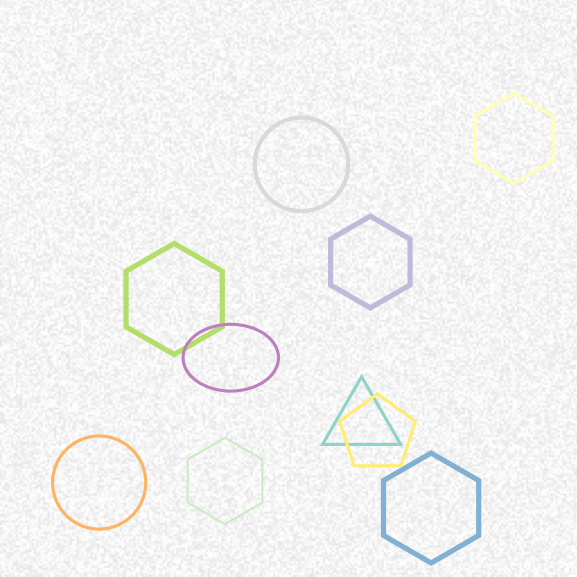[{"shape": "triangle", "thickness": 1.5, "radius": 0.39, "center": [0.626, 0.269]}, {"shape": "hexagon", "thickness": 1.5, "radius": 0.39, "center": [0.89, 0.76]}, {"shape": "hexagon", "thickness": 2.5, "radius": 0.4, "center": [0.641, 0.545]}, {"shape": "hexagon", "thickness": 2.5, "radius": 0.48, "center": [0.747, 0.119]}, {"shape": "circle", "thickness": 1.5, "radius": 0.4, "center": [0.172, 0.164]}, {"shape": "hexagon", "thickness": 2.5, "radius": 0.48, "center": [0.302, 0.481]}, {"shape": "circle", "thickness": 2, "radius": 0.4, "center": [0.522, 0.715]}, {"shape": "oval", "thickness": 1.5, "radius": 0.41, "center": [0.4, 0.38]}, {"shape": "hexagon", "thickness": 1, "radius": 0.37, "center": [0.39, 0.166]}, {"shape": "pentagon", "thickness": 1.5, "radius": 0.34, "center": [0.654, 0.248]}]